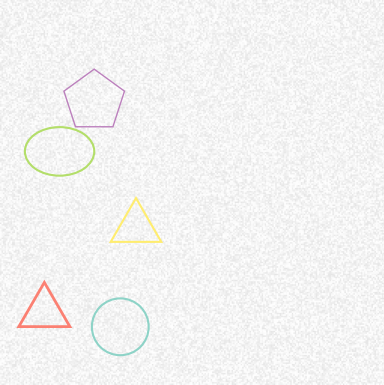[{"shape": "circle", "thickness": 1.5, "radius": 0.37, "center": [0.312, 0.151]}, {"shape": "triangle", "thickness": 2, "radius": 0.38, "center": [0.115, 0.19]}, {"shape": "oval", "thickness": 1.5, "radius": 0.45, "center": [0.155, 0.607]}, {"shape": "pentagon", "thickness": 1, "radius": 0.41, "center": [0.245, 0.738]}, {"shape": "triangle", "thickness": 1.5, "radius": 0.38, "center": [0.353, 0.41]}]